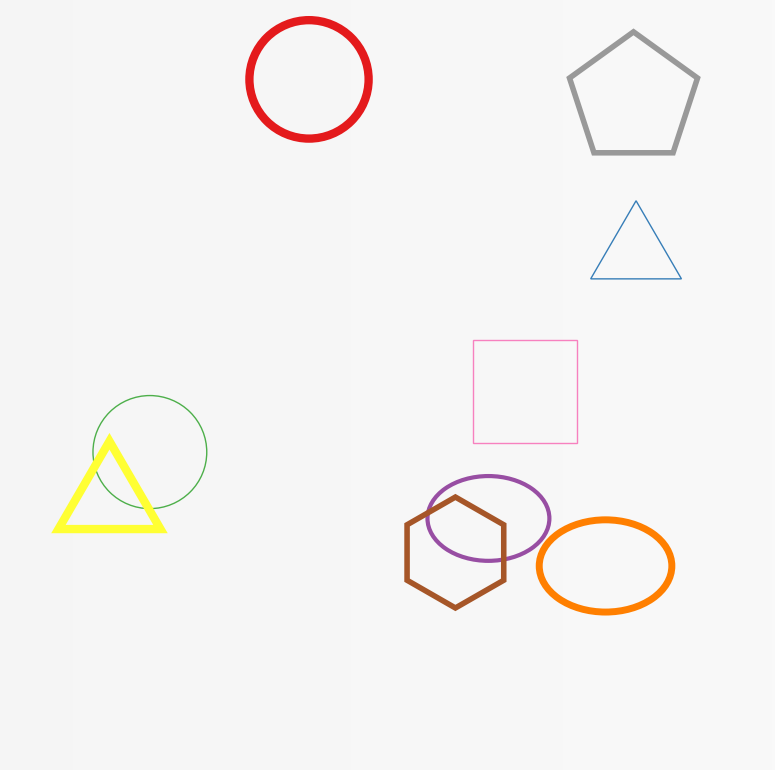[{"shape": "circle", "thickness": 3, "radius": 0.38, "center": [0.399, 0.897]}, {"shape": "triangle", "thickness": 0.5, "radius": 0.34, "center": [0.821, 0.672]}, {"shape": "circle", "thickness": 0.5, "radius": 0.37, "center": [0.193, 0.413]}, {"shape": "oval", "thickness": 1.5, "radius": 0.39, "center": [0.63, 0.327]}, {"shape": "oval", "thickness": 2.5, "radius": 0.43, "center": [0.781, 0.265]}, {"shape": "triangle", "thickness": 3, "radius": 0.38, "center": [0.141, 0.351]}, {"shape": "hexagon", "thickness": 2, "radius": 0.36, "center": [0.588, 0.282]}, {"shape": "square", "thickness": 0.5, "radius": 0.33, "center": [0.678, 0.492]}, {"shape": "pentagon", "thickness": 2, "radius": 0.43, "center": [0.817, 0.872]}]